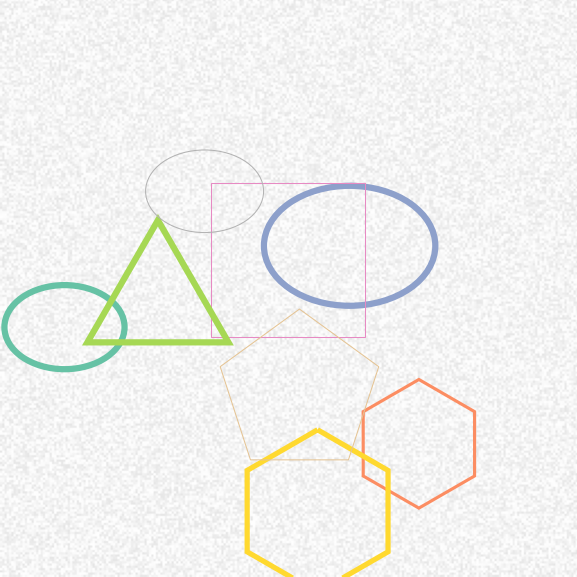[{"shape": "oval", "thickness": 3, "radius": 0.52, "center": [0.112, 0.433]}, {"shape": "hexagon", "thickness": 1.5, "radius": 0.56, "center": [0.725, 0.231]}, {"shape": "oval", "thickness": 3, "radius": 0.74, "center": [0.605, 0.574]}, {"shape": "square", "thickness": 0.5, "radius": 0.67, "center": [0.499, 0.549]}, {"shape": "triangle", "thickness": 3, "radius": 0.7, "center": [0.273, 0.477]}, {"shape": "hexagon", "thickness": 2.5, "radius": 0.7, "center": [0.55, 0.114]}, {"shape": "pentagon", "thickness": 0.5, "radius": 0.72, "center": [0.519, 0.32]}, {"shape": "oval", "thickness": 0.5, "radius": 0.51, "center": [0.354, 0.668]}]